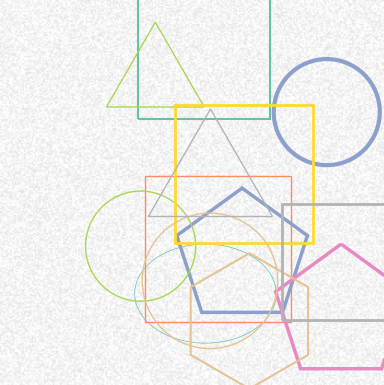[{"shape": "square", "thickness": 1.5, "radius": 0.86, "center": [0.53, 0.864]}, {"shape": "oval", "thickness": 0.5, "radius": 0.92, "center": [0.534, 0.237]}, {"shape": "square", "thickness": 1, "radius": 0.95, "center": [0.566, 0.353]}, {"shape": "pentagon", "thickness": 2.5, "radius": 0.89, "center": [0.629, 0.333]}, {"shape": "circle", "thickness": 3, "radius": 0.69, "center": [0.849, 0.709]}, {"shape": "pentagon", "thickness": 2.5, "radius": 0.89, "center": [0.886, 0.187]}, {"shape": "triangle", "thickness": 1, "radius": 0.73, "center": [0.403, 0.795]}, {"shape": "circle", "thickness": 1, "radius": 0.72, "center": [0.365, 0.361]}, {"shape": "square", "thickness": 2, "radius": 0.89, "center": [0.634, 0.548]}, {"shape": "circle", "thickness": 1, "radius": 0.88, "center": [0.545, 0.27]}, {"shape": "hexagon", "thickness": 1.5, "radius": 0.88, "center": [0.648, 0.166]}, {"shape": "triangle", "thickness": 1, "radius": 0.93, "center": [0.547, 0.531]}, {"shape": "square", "thickness": 2, "radius": 0.75, "center": [0.883, 0.319]}]